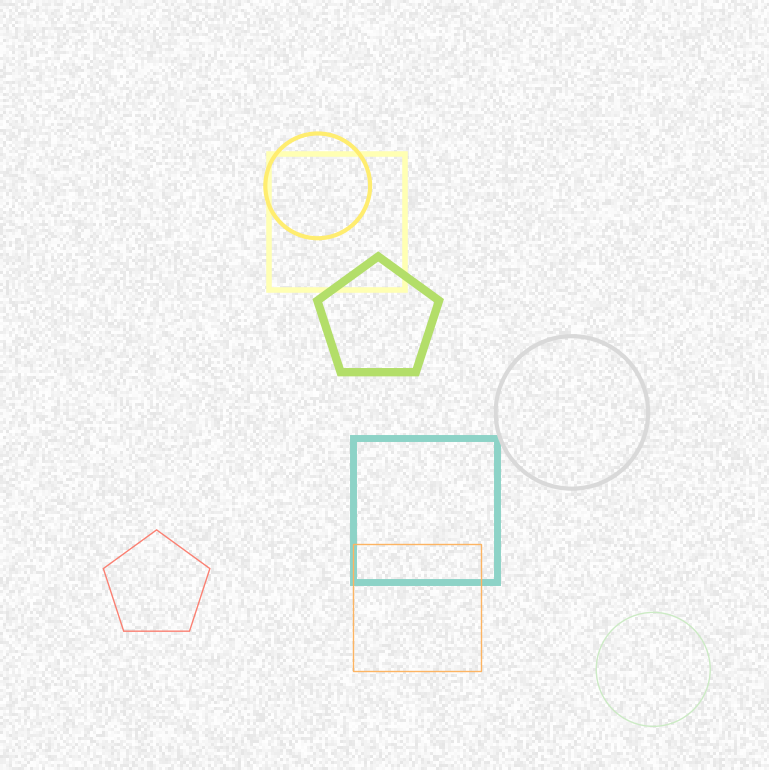[{"shape": "square", "thickness": 2.5, "radius": 0.47, "center": [0.552, 0.337]}, {"shape": "square", "thickness": 2, "radius": 0.44, "center": [0.437, 0.712]}, {"shape": "pentagon", "thickness": 0.5, "radius": 0.36, "center": [0.203, 0.239]}, {"shape": "square", "thickness": 0.5, "radius": 0.41, "center": [0.542, 0.211]}, {"shape": "pentagon", "thickness": 3, "radius": 0.42, "center": [0.491, 0.584]}, {"shape": "circle", "thickness": 1.5, "radius": 0.5, "center": [0.743, 0.464]}, {"shape": "circle", "thickness": 0.5, "radius": 0.37, "center": [0.848, 0.131]}, {"shape": "circle", "thickness": 1.5, "radius": 0.34, "center": [0.413, 0.759]}]